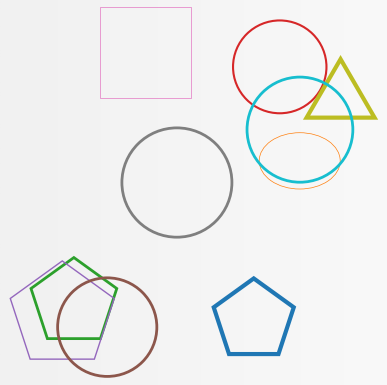[{"shape": "pentagon", "thickness": 3, "radius": 0.54, "center": [0.655, 0.168]}, {"shape": "oval", "thickness": 0.5, "radius": 0.52, "center": [0.773, 0.582]}, {"shape": "pentagon", "thickness": 2, "radius": 0.58, "center": [0.191, 0.215]}, {"shape": "circle", "thickness": 1.5, "radius": 0.6, "center": [0.722, 0.826]}, {"shape": "pentagon", "thickness": 1, "radius": 0.7, "center": [0.161, 0.181]}, {"shape": "circle", "thickness": 2, "radius": 0.64, "center": [0.277, 0.15]}, {"shape": "square", "thickness": 0.5, "radius": 0.59, "center": [0.375, 0.864]}, {"shape": "circle", "thickness": 2, "radius": 0.71, "center": [0.457, 0.526]}, {"shape": "triangle", "thickness": 3, "radius": 0.51, "center": [0.879, 0.745]}, {"shape": "circle", "thickness": 2, "radius": 0.68, "center": [0.774, 0.663]}]